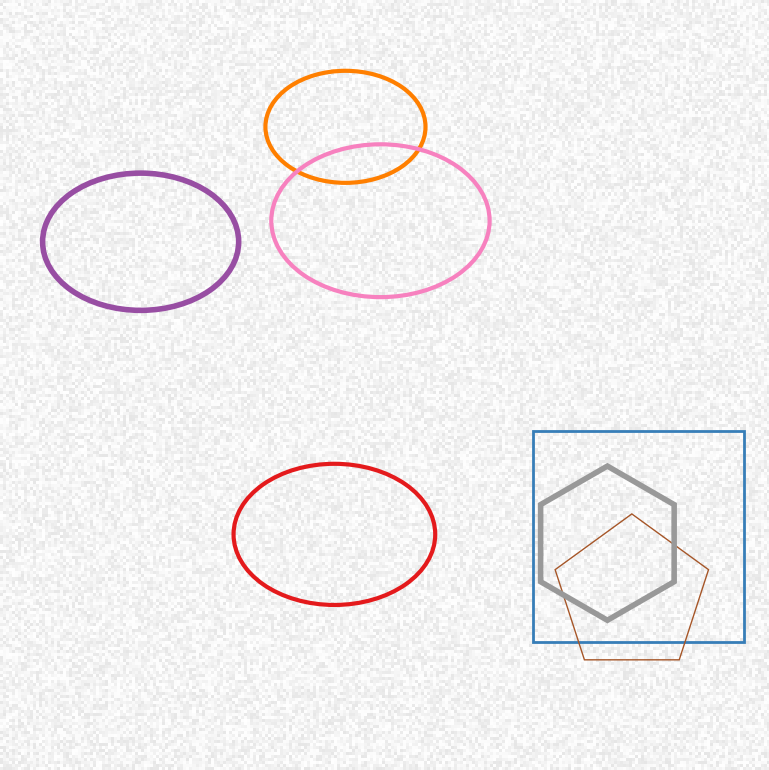[{"shape": "oval", "thickness": 1.5, "radius": 0.65, "center": [0.434, 0.306]}, {"shape": "square", "thickness": 1, "radius": 0.69, "center": [0.83, 0.303]}, {"shape": "oval", "thickness": 2, "radius": 0.64, "center": [0.183, 0.686]}, {"shape": "oval", "thickness": 1.5, "radius": 0.52, "center": [0.449, 0.835]}, {"shape": "pentagon", "thickness": 0.5, "radius": 0.52, "center": [0.821, 0.228]}, {"shape": "oval", "thickness": 1.5, "radius": 0.71, "center": [0.494, 0.713]}, {"shape": "hexagon", "thickness": 2, "radius": 0.5, "center": [0.789, 0.295]}]